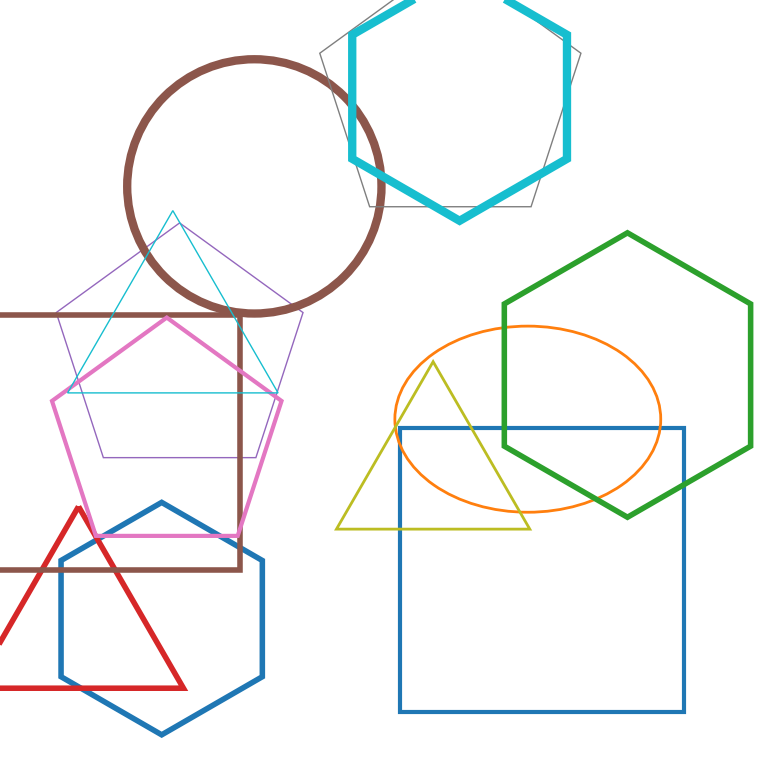[{"shape": "hexagon", "thickness": 2, "radius": 0.75, "center": [0.21, 0.197]}, {"shape": "square", "thickness": 1.5, "radius": 0.92, "center": [0.704, 0.26]}, {"shape": "oval", "thickness": 1, "radius": 0.86, "center": [0.685, 0.456]}, {"shape": "hexagon", "thickness": 2, "radius": 0.92, "center": [0.815, 0.513]}, {"shape": "triangle", "thickness": 2, "radius": 0.79, "center": [0.102, 0.185]}, {"shape": "pentagon", "thickness": 0.5, "radius": 0.84, "center": [0.233, 0.542]}, {"shape": "circle", "thickness": 3, "radius": 0.83, "center": [0.33, 0.758]}, {"shape": "square", "thickness": 2, "radius": 0.83, "center": [0.146, 0.426]}, {"shape": "pentagon", "thickness": 1.5, "radius": 0.78, "center": [0.217, 0.431]}, {"shape": "pentagon", "thickness": 0.5, "radius": 0.89, "center": [0.585, 0.876]}, {"shape": "triangle", "thickness": 1, "radius": 0.72, "center": [0.562, 0.385]}, {"shape": "triangle", "thickness": 0.5, "radius": 0.79, "center": [0.224, 0.569]}, {"shape": "hexagon", "thickness": 3, "radius": 0.81, "center": [0.597, 0.874]}]